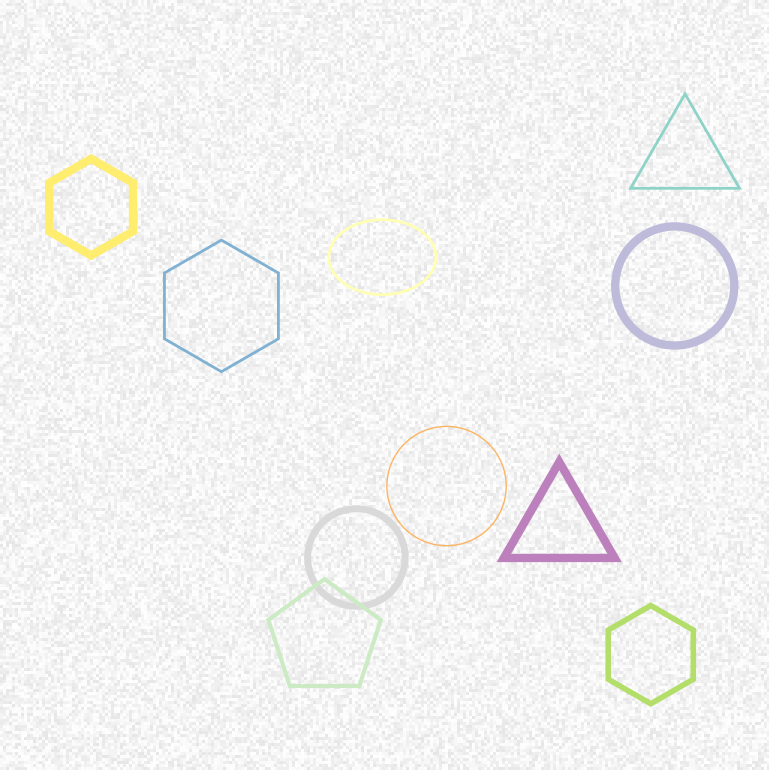[{"shape": "triangle", "thickness": 1, "radius": 0.41, "center": [0.89, 0.796]}, {"shape": "oval", "thickness": 1, "radius": 0.35, "center": [0.497, 0.666]}, {"shape": "circle", "thickness": 3, "radius": 0.39, "center": [0.876, 0.629]}, {"shape": "hexagon", "thickness": 1, "radius": 0.43, "center": [0.288, 0.603]}, {"shape": "circle", "thickness": 0.5, "radius": 0.39, "center": [0.58, 0.369]}, {"shape": "hexagon", "thickness": 2, "radius": 0.32, "center": [0.845, 0.15]}, {"shape": "circle", "thickness": 2.5, "radius": 0.32, "center": [0.463, 0.276]}, {"shape": "triangle", "thickness": 3, "radius": 0.42, "center": [0.726, 0.317]}, {"shape": "pentagon", "thickness": 1.5, "radius": 0.38, "center": [0.422, 0.171]}, {"shape": "hexagon", "thickness": 3, "radius": 0.31, "center": [0.118, 0.731]}]